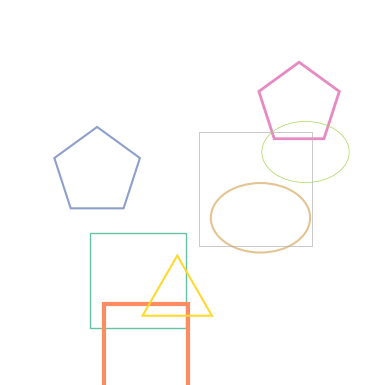[{"shape": "square", "thickness": 1, "radius": 0.62, "center": [0.358, 0.271]}, {"shape": "square", "thickness": 3, "radius": 0.54, "center": [0.379, 0.103]}, {"shape": "pentagon", "thickness": 1.5, "radius": 0.58, "center": [0.252, 0.553]}, {"shape": "pentagon", "thickness": 2, "radius": 0.55, "center": [0.777, 0.729]}, {"shape": "oval", "thickness": 0.5, "radius": 0.57, "center": [0.794, 0.605]}, {"shape": "triangle", "thickness": 1.5, "radius": 0.52, "center": [0.46, 0.232]}, {"shape": "oval", "thickness": 1.5, "radius": 0.64, "center": [0.677, 0.434]}, {"shape": "square", "thickness": 0.5, "radius": 0.74, "center": [0.664, 0.509]}]